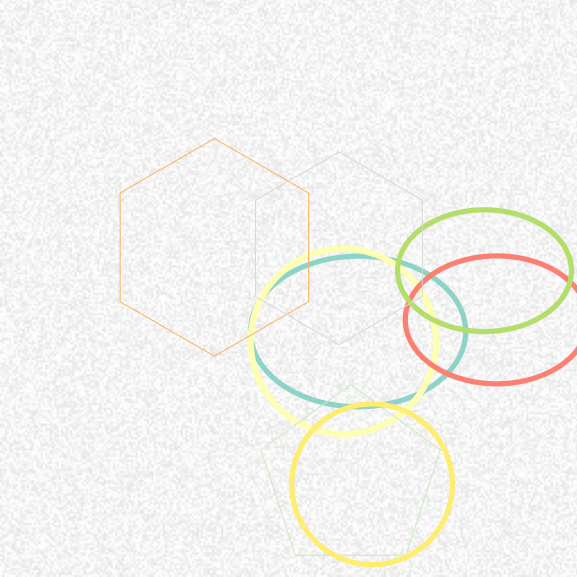[{"shape": "oval", "thickness": 2.5, "radius": 0.93, "center": [0.62, 0.425]}, {"shape": "circle", "thickness": 3, "radius": 0.8, "center": [0.595, 0.408]}, {"shape": "oval", "thickness": 2.5, "radius": 0.79, "center": [0.86, 0.445]}, {"shape": "hexagon", "thickness": 0.5, "radius": 0.94, "center": [0.371, 0.571]}, {"shape": "oval", "thickness": 2.5, "radius": 0.75, "center": [0.839, 0.53]}, {"shape": "hexagon", "thickness": 0.5, "radius": 0.83, "center": [0.587, 0.569]}, {"shape": "pentagon", "thickness": 0.5, "radius": 0.82, "center": [0.607, 0.17]}, {"shape": "circle", "thickness": 2.5, "radius": 0.7, "center": [0.644, 0.161]}]